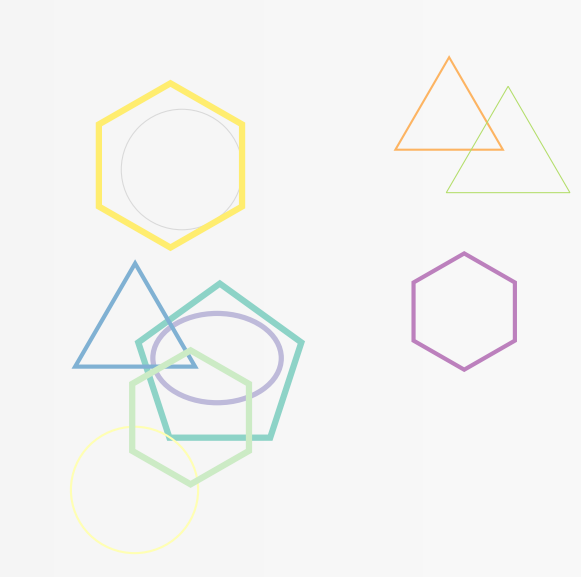[{"shape": "pentagon", "thickness": 3, "radius": 0.74, "center": [0.378, 0.361]}, {"shape": "circle", "thickness": 1, "radius": 0.55, "center": [0.231, 0.151]}, {"shape": "oval", "thickness": 2.5, "radius": 0.55, "center": [0.373, 0.379]}, {"shape": "triangle", "thickness": 2, "radius": 0.6, "center": [0.232, 0.424]}, {"shape": "triangle", "thickness": 1, "radius": 0.53, "center": [0.773, 0.793]}, {"shape": "triangle", "thickness": 0.5, "radius": 0.61, "center": [0.874, 0.727]}, {"shape": "circle", "thickness": 0.5, "radius": 0.52, "center": [0.313, 0.706]}, {"shape": "hexagon", "thickness": 2, "radius": 0.5, "center": [0.799, 0.46]}, {"shape": "hexagon", "thickness": 3, "radius": 0.58, "center": [0.328, 0.276]}, {"shape": "hexagon", "thickness": 3, "radius": 0.71, "center": [0.293, 0.713]}]